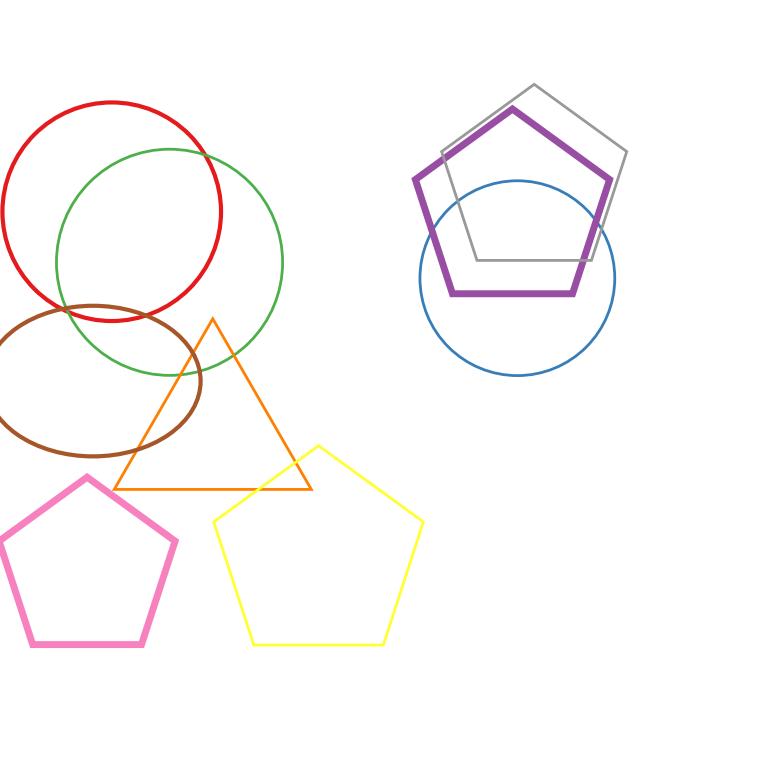[{"shape": "circle", "thickness": 1.5, "radius": 0.71, "center": [0.145, 0.725]}, {"shape": "circle", "thickness": 1, "radius": 0.63, "center": [0.672, 0.639]}, {"shape": "circle", "thickness": 1, "radius": 0.73, "center": [0.22, 0.659]}, {"shape": "pentagon", "thickness": 2.5, "radius": 0.66, "center": [0.666, 0.726]}, {"shape": "triangle", "thickness": 1, "radius": 0.74, "center": [0.276, 0.438]}, {"shape": "pentagon", "thickness": 1, "radius": 0.72, "center": [0.414, 0.278]}, {"shape": "oval", "thickness": 1.5, "radius": 0.7, "center": [0.121, 0.505]}, {"shape": "pentagon", "thickness": 2.5, "radius": 0.6, "center": [0.113, 0.26]}, {"shape": "pentagon", "thickness": 1, "radius": 0.63, "center": [0.694, 0.764]}]